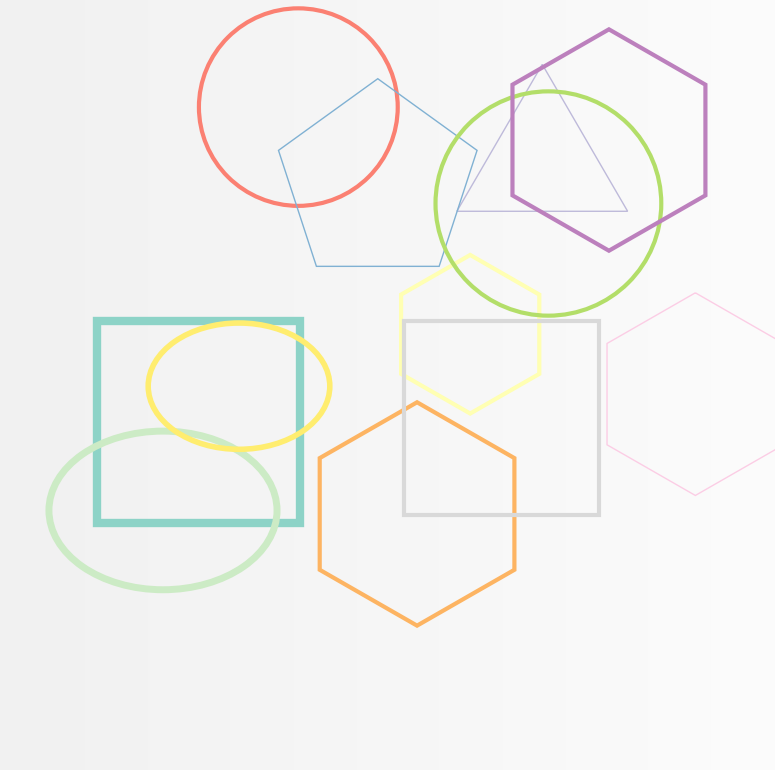[{"shape": "square", "thickness": 3, "radius": 0.65, "center": [0.256, 0.452]}, {"shape": "hexagon", "thickness": 1.5, "radius": 0.51, "center": [0.607, 0.566]}, {"shape": "triangle", "thickness": 0.5, "radius": 0.64, "center": [0.7, 0.789]}, {"shape": "circle", "thickness": 1.5, "radius": 0.64, "center": [0.385, 0.861]}, {"shape": "pentagon", "thickness": 0.5, "radius": 0.67, "center": [0.487, 0.763]}, {"shape": "hexagon", "thickness": 1.5, "radius": 0.73, "center": [0.538, 0.333]}, {"shape": "circle", "thickness": 1.5, "radius": 0.73, "center": [0.708, 0.736]}, {"shape": "hexagon", "thickness": 0.5, "radius": 0.66, "center": [0.897, 0.488]}, {"shape": "square", "thickness": 1.5, "radius": 0.63, "center": [0.647, 0.457]}, {"shape": "hexagon", "thickness": 1.5, "radius": 0.72, "center": [0.786, 0.818]}, {"shape": "oval", "thickness": 2.5, "radius": 0.74, "center": [0.21, 0.337]}, {"shape": "oval", "thickness": 2, "radius": 0.59, "center": [0.308, 0.498]}]